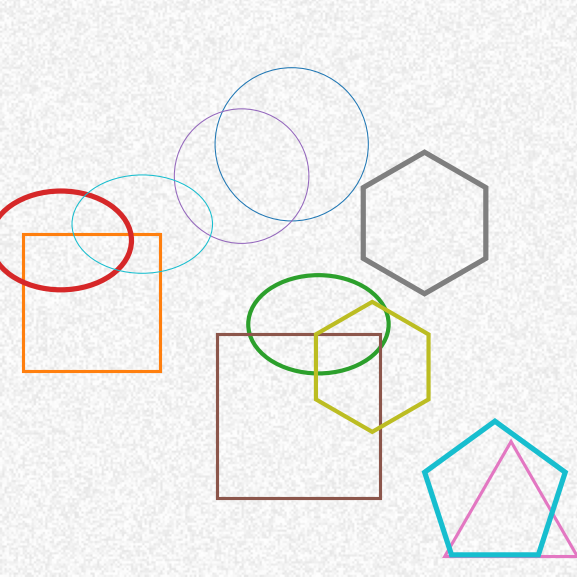[{"shape": "circle", "thickness": 0.5, "radius": 0.66, "center": [0.505, 0.749]}, {"shape": "square", "thickness": 1.5, "radius": 0.59, "center": [0.158, 0.476]}, {"shape": "oval", "thickness": 2, "radius": 0.61, "center": [0.551, 0.438]}, {"shape": "oval", "thickness": 2.5, "radius": 0.61, "center": [0.105, 0.583]}, {"shape": "circle", "thickness": 0.5, "radius": 0.58, "center": [0.418, 0.694]}, {"shape": "square", "thickness": 1.5, "radius": 0.71, "center": [0.517, 0.279]}, {"shape": "triangle", "thickness": 1.5, "radius": 0.66, "center": [0.885, 0.102]}, {"shape": "hexagon", "thickness": 2.5, "radius": 0.61, "center": [0.735, 0.613]}, {"shape": "hexagon", "thickness": 2, "radius": 0.56, "center": [0.645, 0.364]}, {"shape": "pentagon", "thickness": 2.5, "radius": 0.64, "center": [0.857, 0.142]}, {"shape": "oval", "thickness": 0.5, "radius": 0.61, "center": [0.246, 0.611]}]